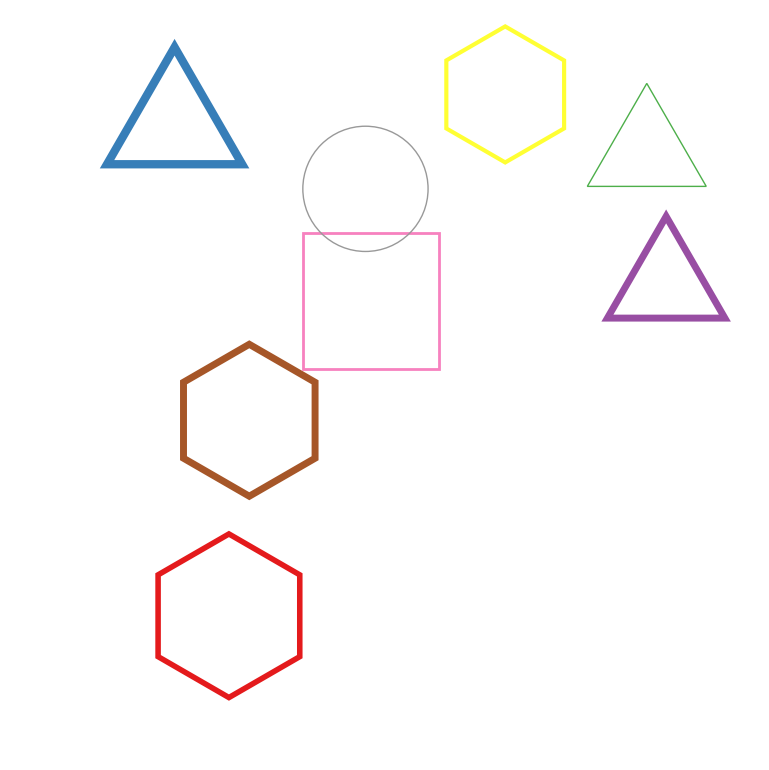[{"shape": "hexagon", "thickness": 2, "radius": 0.53, "center": [0.297, 0.2]}, {"shape": "triangle", "thickness": 3, "radius": 0.51, "center": [0.227, 0.837]}, {"shape": "triangle", "thickness": 0.5, "radius": 0.45, "center": [0.84, 0.803]}, {"shape": "triangle", "thickness": 2.5, "radius": 0.44, "center": [0.865, 0.631]}, {"shape": "hexagon", "thickness": 1.5, "radius": 0.44, "center": [0.656, 0.877]}, {"shape": "hexagon", "thickness": 2.5, "radius": 0.49, "center": [0.324, 0.454]}, {"shape": "square", "thickness": 1, "radius": 0.44, "center": [0.481, 0.609]}, {"shape": "circle", "thickness": 0.5, "radius": 0.41, "center": [0.475, 0.755]}]